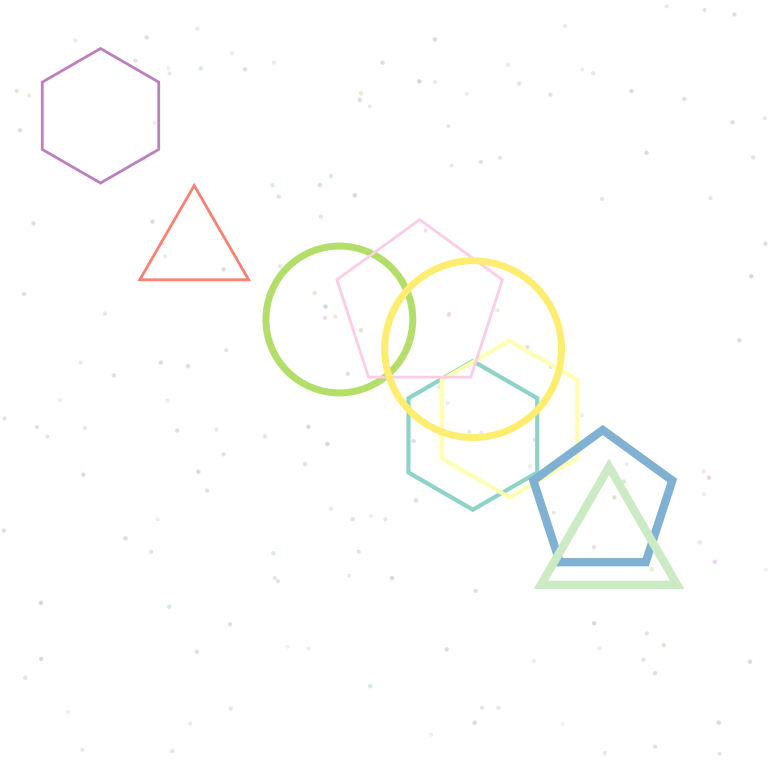[{"shape": "hexagon", "thickness": 1.5, "radius": 0.48, "center": [0.614, 0.435]}, {"shape": "hexagon", "thickness": 1.5, "radius": 0.51, "center": [0.662, 0.456]}, {"shape": "triangle", "thickness": 1, "radius": 0.41, "center": [0.252, 0.677]}, {"shape": "pentagon", "thickness": 3, "radius": 0.47, "center": [0.783, 0.347]}, {"shape": "circle", "thickness": 2.5, "radius": 0.48, "center": [0.441, 0.585]}, {"shape": "pentagon", "thickness": 1, "radius": 0.57, "center": [0.545, 0.602]}, {"shape": "hexagon", "thickness": 1, "radius": 0.44, "center": [0.131, 0.85]}, {"shape": "triangle", "thickness": 3, "radius": 0.51, "center": [0.791, 0.292]}, {"shape": "circle", "thickness": 2.5, "radius": 0.57, "center": [0.614, 0.547]}]